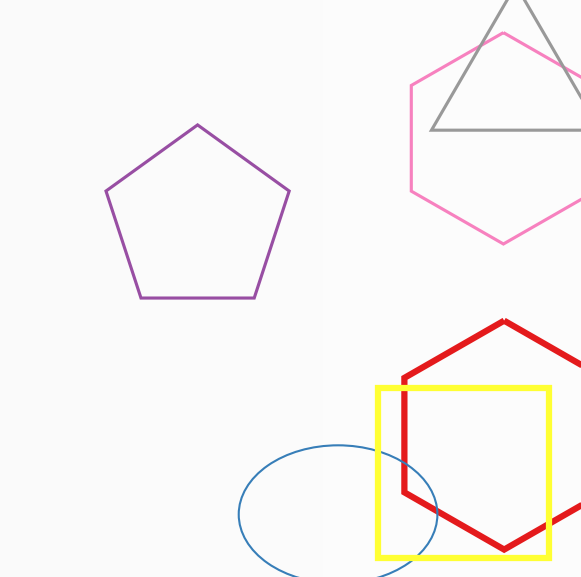[{"shape": "hexagon", "thickness": 3, "radius": 0.99, "center": [0.867, 0.246]}, {"shape": "oval", "thickness": 1, "radius": 0.85, "center": [0.582, 0.108]}, {"shape": "pentagon", "thickness": 1.5, "radius": 0.83, "center": [0.34, 0.617]}, {"shape": "square", "thickness": 3, "radius": 0.74, "center": [0.798, 0.18]}, {"shape": "hexagon", "thickness": 1.5, "radius": 0.92, "center": [0.866, 0.76]}, {"shape": "triangle", "thickness": 1.5, "radius": 0.84, "center": [0.887, 0.857]}]